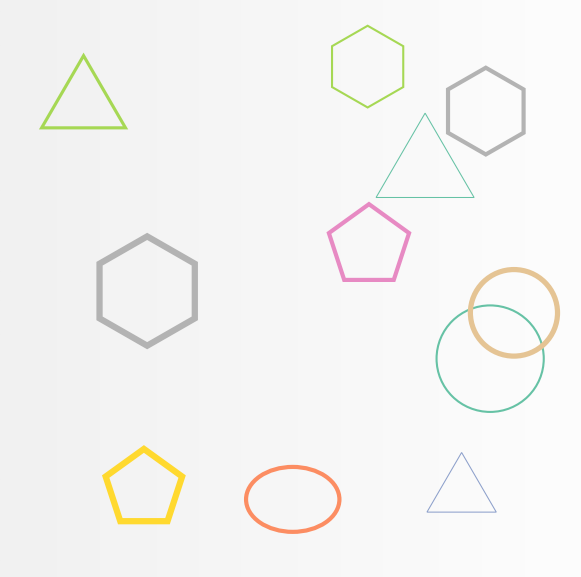[{"shape": "triangle", "thickness": 0.5, "radius": 0.49, "center": [0.731, 0.706]}, {"shape": "circle", "thickness": 1, "radius": 0.46, "center": [0.843, 0.378]}, {"shape": "oval", "thickness": 2, "radius": 0.4, "center": [0.504, 0.134]}, {"shape": "triangle", "thickness": 0.5, "radius": 0.34, "center": [0.794, 0.147]}, {"shape": "pentagon", "thickness": 2, "radius": 0.36, "center": [0.635, 0.573]}, {"shape": "hexagon", "thickness": 1, "radius": 0.35, "center": [0.633, 0.884]}, {"shape": "triangle", "thickness": 1.5, "radius": 0.42, "center": [0.144, 0.819]}, {"shape": "pentagon", "thickness": 3, "radius": 0.35, "center": [0.248, 0.153]}, {"shape": "circle", "thickness": 2.5, "radius": 0.37, "center": [0.884, 0.457]}, {"shape": "hexagon", "thickness": 3, "radius": 0.47, "center": [0.253, 0.495]}, {"shape": "hexagon", "thickness": 2, "radius": 0.38, "center": [0.836, 0.807]}]